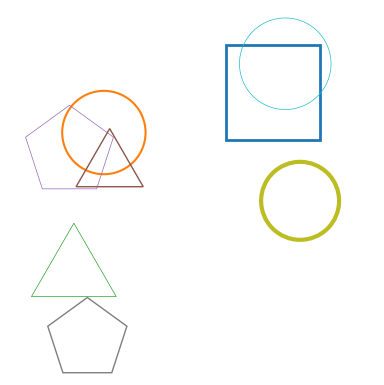[{"shape": "square", "thickness": 2, "radius": 0.61, "center": [0.709, 0.76]}, {"shape": "circle", "thickness": 1.5, "radius": 0.54, "center": [0.27, 0.656]}, {"shape": "triangle", "thickness": 0.5, "radius": 0.64, "center": [0.192, 0.293]}, {"shape": "pentagon", "thickness": 0.5, "radius": 0.6, "center": [0.18, 0.607]}, {"shape": "triangle", "thickness": 1, "radius": 0.5, "center": [0.285, 0.565]}, {"shape": "pentagon", "thickness": 1, "radius": 0.54, "center": [0.227, 0.119]}, {"shape": "circle", "thickness": 3, "radius": 0.51, "center": [0.78, 0.478]}, {"shape": "circle", "thickness": 0.5, "radius": 0.59, "center": [0.741, 0.834]}]